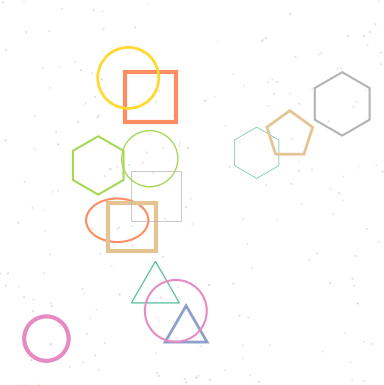[{"shape": "triangle", "thickness": 1, "radius": 0.36, "center": [0.404, 0.249]}, {"shape": "hexagon", "thickness": 0.5, "radius": 0.33, "center": [0.667, 0.603]}, {"shape": "square", "thickness": 3, "radius": 0.33, "center": [0.391, 0.748]}, {"shape": "oval", "thickness": 1.5, "radius": 0.4, "center": [0.304, 0.428]}, {"shape": "triangle", "thickness": 2, "radius": 0.31, "center": [0.483, 0.143]}, {"shape": "circle", "thickness": 3, "radius": 0.29, "center": [0.121, 0.12]}, {"shape": "circle", "thickness": 1.5, "radius": 0.4, "center": [0.457, 0.193]}, {"shape": "circle", "thickness": 1, "radius": 0.36, "center": [0.389, 0.588]}, {"shape": "hexagon", "thickness": 1.5, "radius": 0.38, "center": [0.255, 0.57]}, {"shape": "circle", "thickness": 2, "radius": 0.4, "center": [0.333, 0.798]}, {"shape": "pentagon", "thickness": 2, "radius": 0.31, "center": [0.753, 0.65]}, {"shape": "square", "thickness": 3, "radius": 0.31, "center": [0.342, 0.41]}, {"shape": "square", "thickness": 0.5, "radius": 0.32, "center": [0.405, 0.492]}, {"shape": "hexagon", "thickness": 1.5, "radius": 0.41, "center": [0.889, 0.73]}]